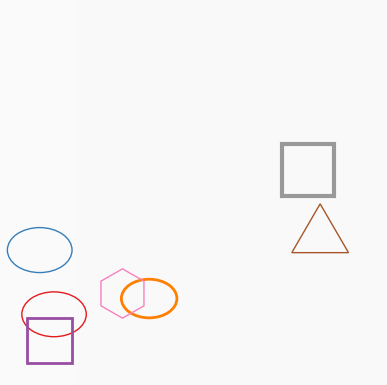[{"shape": "oval", "thickness": 1, "radius": 0.42, "center": [0.139, 0.184]}, {"shape": "oval", "thickness": 1, "radius": 0.42, "center": [0.102, 0.35]}, {"shape": "square", "thickness": 2, "radius": 0.29, "center": [0.128, 0.115]}, {"shape": "oval", "thickness": 2, "radius": 0.36, "center": [0.385, 0.225]}, {"shape": "triangle", "thickness": 1, "radius": 0.42, "center": [0.826, 0.386]}, {"shape": "hexagon", "thickness": 1, "radius": 0.32, "center": [0.316, 0.238]}, {"shape": "square", "thickness": 3, "radius": 0.33, "center": [0.794, 0.558]}]